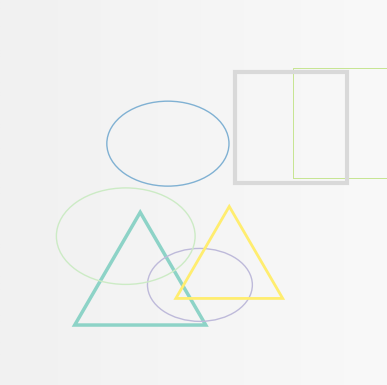[{"shape": "triangle", "thickness": 2.5, "radius": 0.98, "center": [0.362, 0.253]}, {"shape": "oval", "thickness": 1, "radius": 0.68, "center": [0.516, 0.26]}, {"shape": "oval", "thickness": 1, "radius": 0.79, "center": [0.433, 0.627]}, {"shape": "square", "thickness": 0.5, "radius": 0.71, "center": [0.898, 0.68]}, {"shape": "square", "thickness": 3, "radius": 0.72, "center": [0.75, 0.669]}, {"shape": "oval", "thickness": 1, "radius": 0.9, "center": [0.324, 0.387]}, {"shape": "triangle", "thickness": 2, "radius": 0.8, "center": [0.592, 0.304]}]